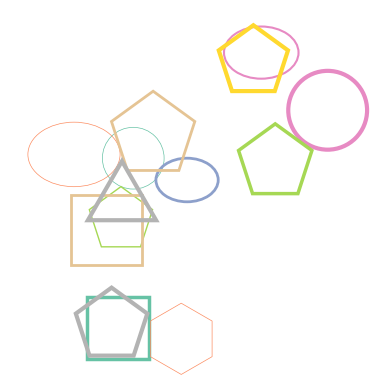[{"shape": "square", "thickness": 2.5, "radius": 0.4, "center": [0.306, 0.149]}, {"shape": "circle", "thickness": 0.5, "radius": 0.4, "center": [0.346, 0.589]}, {"shape": "hexagon", "thickness": 0.5, "radius": 0.46, "center": [0.471, 0.12]}, {"shape": "oval", "thickness": 0.5, "radius": 0.6, "center": [0.192, 0.599]}, {"shape": "oval", "thickness": 2, "radius": 0.4, "center": [0.486, 0.532]}, {"shape": "circle", "thickness": 3, "radius": 0.51, "center": [0.851, 0.714]}, {"shape": "oval", "thickness": 1.5, "radius": 0.48, "center": [0.679, 0.863]}, {"shape": "pentagon", "thickness": 1, "radius": 0.43, "center": [0.314, 0.429]}, {"shape": "pentagon", "thickness": 2.5, "radius": 0.5, "center": [0.715, 0.578]}, {"shape": "pentagon", "thickness": 3, "radius": 0.47, "center": [0.658, 0.84]}, {"shape": "pentagon", "thickness": 2, "radius": 0.57, "center": [0.398, 0.649]}, {"shape": "square", "thickness": 2, "radius": 0.46, "center": [0.277, 0.403]}, {"shape": "triangle", "thickness": 3, "radius": 0.51, "center": [0.317, 0.479]}, {"shape": "pentagon", "thickness": 3, "radius": 0.49, "center": [0.29, 0.155]}]